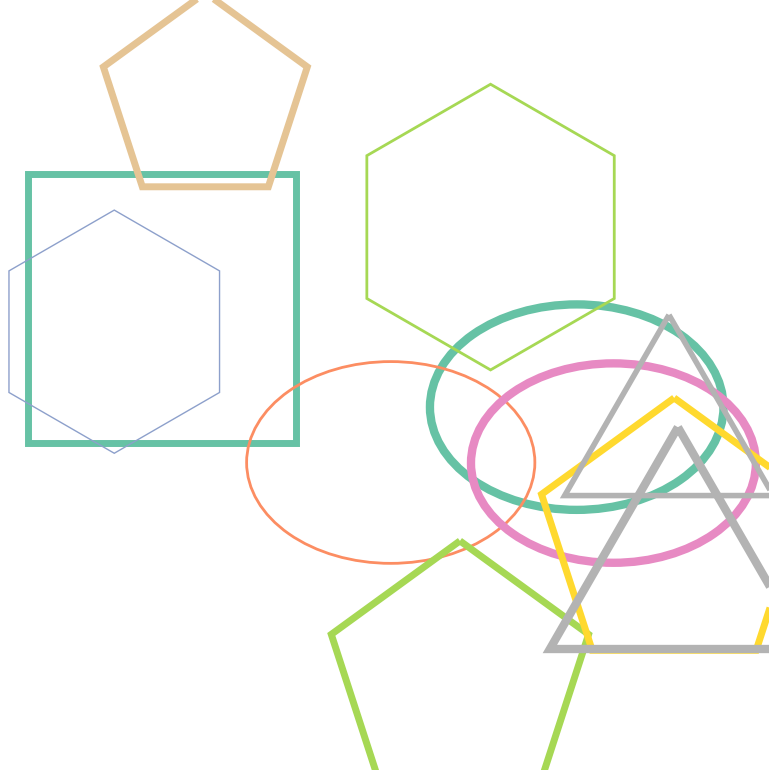[{"shape": "square", "thickness": 2.5, "radius": 0.87, "center": [0.211, 0.599]}, {"shape": "oval", "thickness": 3, "radius": 0.95, "center": [0.749, 0.471]}, {"shape": "oval", "thickness": 1, "radius": 0.94, "center": [0.507, 0.399]}, {"shape": "hexagon", "thickness": 0.5, "radius": 0.79, "center": [0.148, 0.569]}, {"shape": "oval", "thickness": 3, "radius": 0.92, "center": [0.797, 0.399]}, {"shape": "hexagon", "thickness": 1, "radius": 0.93, "center": [0.637, 0.705]}, {"shape": "pentagon", "thickness": 2.5, "radius": 0.88, "center": [0.597, 0.122]}, {"shape": "pentagon", "thickness": 2.5, "radius": 0.91, "center": [0.876, 0.302]}, {"shape": "pentagon", "thickness": 2.5, "radius": 0.7, "center": [0.267, 0.87]}, {"shape": "triangle", "thickness": 3, "radius": 0.96, "center": [0.88, 0.253]}, {"shape": "triangle", "thickness": 2, "radius": 0.78, "center": [0.869, 0.435]}]